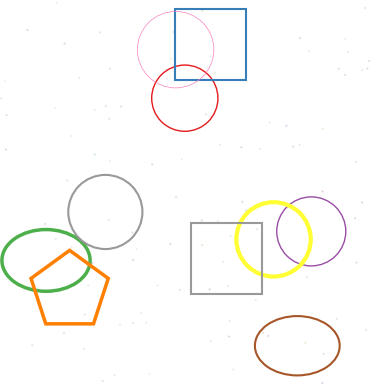[{"shape": "circle", "thickness": 1, "radius": 0.43, "center": [0.48, 0.745]}, {"shape": "square", "thickness": 1.5, "radius": 0.46, "center": [0.546, 0.885]}, {"shape": "oval", "thickness": 2.5, "radius": 0.57, "center": [0.12, 0.324]}, {"shape": "circle", "thickness": 1, "radius": 0.45, "center": [0.809, 0.399]}, {"shape": "pentagon", "thickness": 2.5, "radius": 0.53, "center": [0.181, 0.244]}, {"shape": "circle", "thickness": 3, "radius": 0.48, "center": [0.711, 0.378]}, {"shape": "oval", "thickness": 1.5, "radius": 0.55, "center": [0.772, 0.102]}, {"shape": "circle", "thickness": 0.5, "radius": 0.5, "center": [0.456, 0.871]}, {"shape": "circle", "thickness": 1.5, "radius": 0.48, "center": [0.274, 0.449]}, {"shape": "square", "thickness": 1.5, "radius": 0.46, "center": [0.588, 0.329]}]